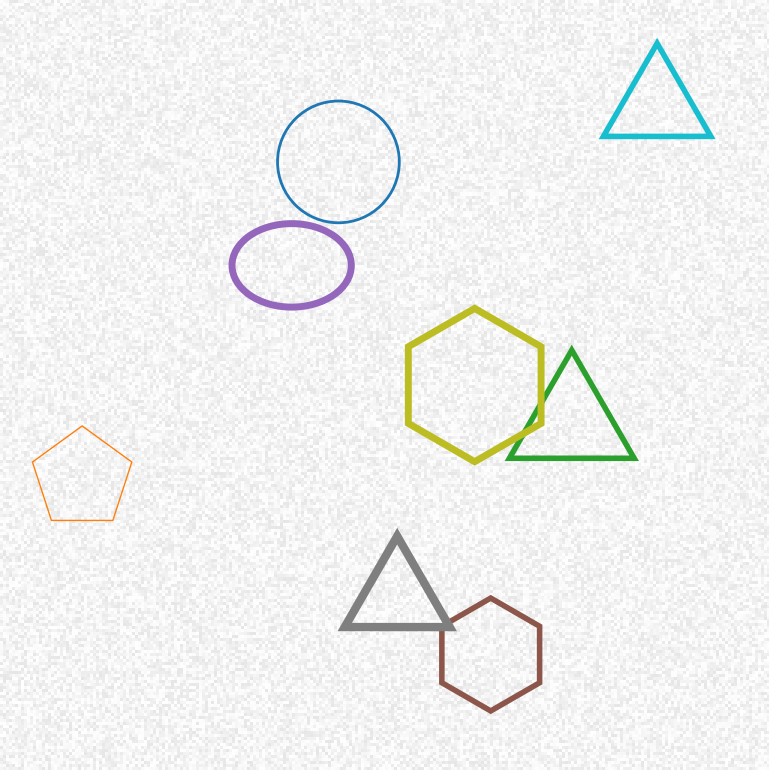[{"shape": "circle", "thickness": 1, "radius": 0.4, "center": [0.44, 0.79]}, {"shape": "pentagon", "thickness": 0.5, "radius": 0.34, "center": [0.107, 0.379]}, {"shape": "triangle", "thickness": 2, "radius": 0.47, "center": [0.743, 0.452]}, {"shape": "oval", "thickness": 2.5, "radius": 0.39, "center": [0.379, 0.655]}, {"shape": "hexagon", "thickness": 2, "radius": 0.37, "center": [0.637, 0.15]}, {"shape": "triangle", "thickness": 3, "radius": 0.39, "center": [0.516, 0.225]}, {"shape": "hexagon", "thickness": 2.5, "radius": 0.5, "center": [0.616, 0.5]}, {"shape": "triangle", "thickness": 2, "radius": 0.4, "center": [0.853, 0.863]}]